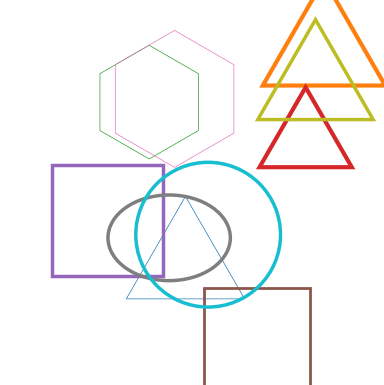[{"shape": "triangle", "thickness": 0.5, "radius": 0.89, "center": [0.482, 0.312]}, {"shape": "triangle", "thickness": 3, "radius": 0.92, "center": [0.842, 0.87]}, {"shape": "hexagon", "thickness": 0.5, "radius": 0.74, "center": [0.387, 0.735]}, {"shape": "triangle", "thickness": 3, "radius": 0.69, "center": [0.794, 0.635]}, {"shape": "square", "thickness": 2.5, "radius": 0.72, "center": [0.28, 0.427]}, {"shape": "square", "thickness": 2, "radius": 0.69, "center": [0.667, 0.115]}, {"shape": "hexagon", "thickness": 0.5, "radius": 0.89, "center": [0.453, 0.743]}, {"shape": "oval", "thickness": 2.5, "radius": 0.79, "center": [0.439, 0.382]}, {"shape": "triangle", "thickness": 2.5, "radius": 0.87, "center": [0.819, 0.776]}, {"shape": "circle", "thickness": 2.5, "radius": 0.94, "center": [0.541, 0.39]}]